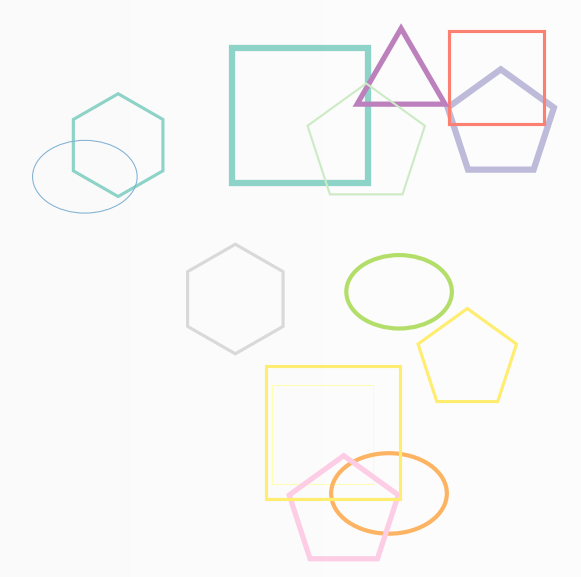[{"shape": "square", "thickness": 3, "radius": 0.58, "center": [0.517, 0.799]}, {"shape": "hexagon", "thickness": 1.5, "radius": 0.44, "center": [0.203, 0.748]}, {"shape": "square", "thickness": 0.5, "radius": 0.43, "center": [0.555, 0.247]}, {"shape": "pentagon", "thickness": 3, "radius": 0.48, "center": [0.862, 0.783]}, {"shape": "square", "thickness": 1.5, "radius": 0.41, "center": [0.854, 0.865]}, {"shape": "oval", "thickness": 0.5, "radius": 0.45, "center": [0.146, 0.693]}, {"shape": "oval", "thickness": 2, "radius": 0.5, "center": [0.669, 0.145]}, {"shape": "oval", "thickness": 2, "radius": 0.45, "center": [0.687, 0.494]}, {"shape": "pentagon", "thickness": 2.5, "radius": 0.49, "center": [0.591, 0.111]}, {"shape": "hexagon", "thickness": 1.5, "radius": 0.47, "center": [0.405, 0.481]}, {"shape": "triangle", "thickness": 2.5, "radius": 0.44, "center": [0.69, 0.862]}, {"shape": "pentagon", "thickness": 1, "radius": 0.53, "center": [0.63, 0.748]}, {"shape": "pentagon", "thickness": 1.5, "radius": 0.45, "center": [0.804, 0.376]}, {"shape": "square", "thickness": 1.5, "radius": 0.58, "center": [0.573, 0.25]}]